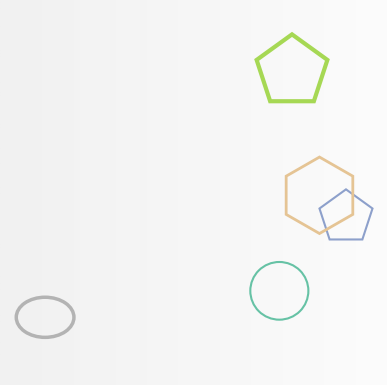[{"shape": "circle", "thickness": 1.5, "radius": 0.37, "center": [0.721, 0.245]}, {"shape": "pentagon", "thickness": 1.5, "radius": 0.36, "center": [0.893, 0.436]}, {"shape": "pentagon", "thickness": 3, "radius": 0.48, "center": [0.754, 0.815]}, {"shape": "hexagon", "thickness": 2, "radius": 0.5, "center": [0.824, 0.493]}, {"shape": "oval", "thickness": 2.5, "radius": 0.37, "center": [0.116, 0.176]}]